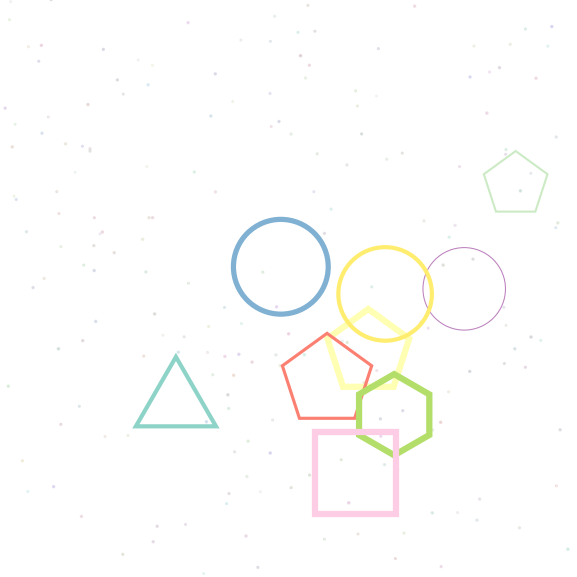[{"shape": "triangle", "thickness": 2, "radius": 0.4, "center": [0.305, 0.301]}, {"shape": "pentagon", "thickness": 3, "radius": 0.37, "center": [0.638, 0.39]}, {"shape": "pentagon", "thickness": 1.5, "radius": 0.41, "center": [0.566, 0.341]}, {"shape": "circle", "thickness": 2.5, "radius": 0.41, "center": [0.486, 0.537]}, {"shape": "hexagon", "thickness": 3, "radius": 0.35, "center": [0.683, 0.281]}, {"shape": "square", "thickness": 3, "radius": 0.35, "center": [0.615, 0.18]}, {"shape": "circle", "thickness": 0.5, "radius": 0.36, "center": [0.804, 0.499]}, {"shape": "pentagon", "thickness": 1, "radius": 0.29, "center": [0.893, 0.68]}, {"shape": "circle", "thickness": 2, "radius": 0.4, "center": [0.667, 0.49]}]